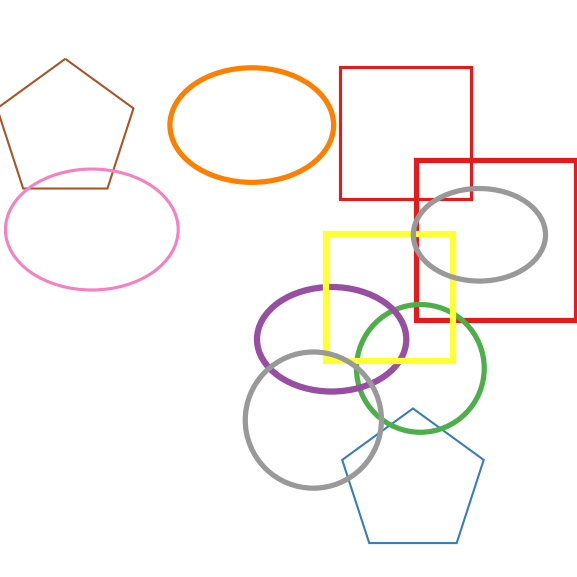[{"shape": "square", "thickness": 2.5, "radius": 0.69, "center": [0.858, 0.584]}, {"shape": "square", "thickness": 1.5, "radius": 0.57, "center": [0.702, 0.768]}, {"shape": "pentagon", "thickness": 1, "radius": 0.64, "center": [0.715, 0.163]}, {"shape": "circle", "thickness": 2.5, "radius": 0.55, "center": [0.728, 0.361]}, {"shape": "oval", "thickness": 3, "radius": 0.65, "center": [0.574, 0.412]}, {"shape": "oval", "thickness": 2.5, "radius": 0.71, "center": [0.436, 0.783]}, {"shape": "square", "thickness": 3, "radius": 0.55, "center": [0.674, 0.484]}, {"shape": "pentagon", "thickness": 1, "radius": 0.62, "center": [0.113, 0.773]}, {"shape": "oval", "thickness": 1.5, "radius": 0.75, "center": [0.159, 0.602]}, {"shape": "circle", "thickness": 2.5, "radius": 0.59, "center": [0.543, 0.272]}, {"shape": "oval", "thickness": 2.5, "radius": 0.57, "center": [0.83, 0.593]}]